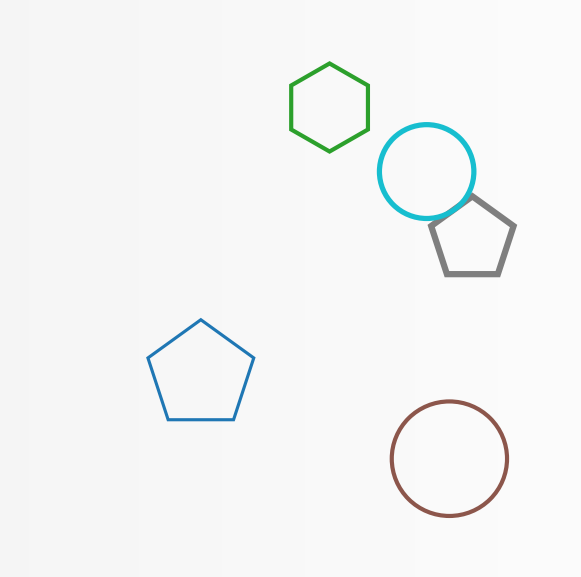[{"shape": "pentagon", "thickness": 1.5, "radius": 0.48, "center": [0.346, 0.35]}, {"shape": "hexagon", "thickness": 2, "radius": 0.38, "center": [0.567, 0.813]}, {"shape": "circle", "thickness": 2, "radius": 0.5, "center": [0.773, 0.205]}, {"shape": "pentagon", "thickness": 3, "radius": 0.37, "center": [0.813, 0.585]}, {"shape": "circle", "thickness": 2.5, "radius": 0.41, "center": [0.734, 0.702]}]